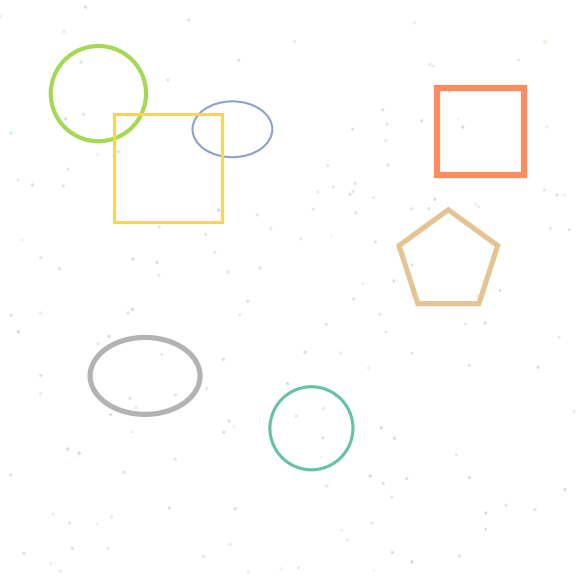[{"shape": "circle", "thickness": 1.5, "radius": 0.36, "center": [0.539, 0.258]}, {"shape": "square", "thickness": 3, "radius": 0.38, "center": [0.831, 0.771]}, {"shape": "oval", "thickness": 1, "radius": 0.35, "center": [0.402, 0.775]}, {"shape": "circle", "thickness": 2, "radius": 0.41, "center": [0.17, 0.837]}, {"shape": "square", "thickness": 1.5, "radius": 0.47, "center": [0.291, 0.708]}, {"shape": "pentagon", "thickness": 2.5, "radius": 0.45, "center": [0.776, 0.546]}, {"shape": "oval", "thickness": 2.5, "radius": 0.48, "center": [0.251, 0.348]}]